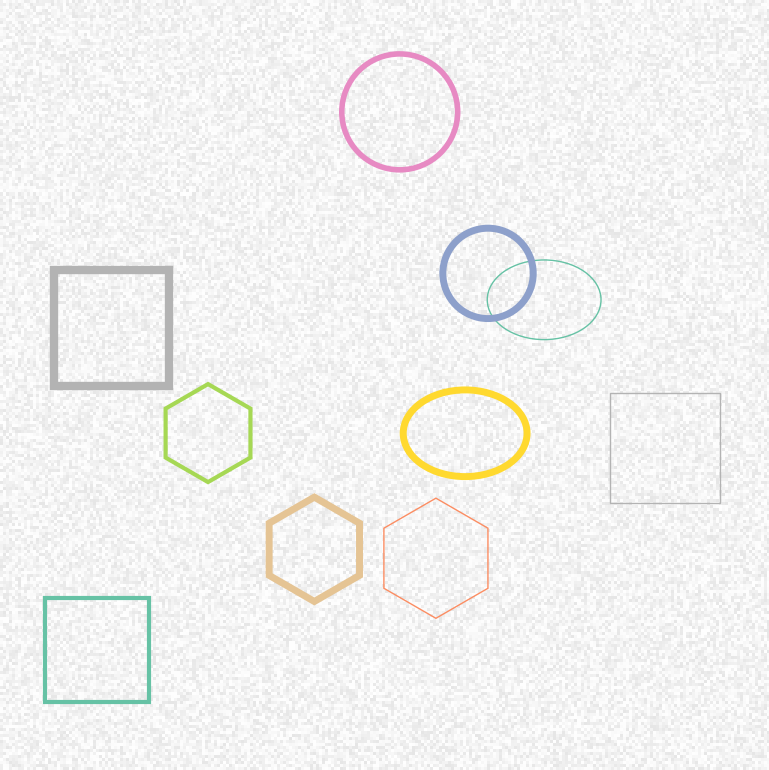[{"shape": "oval", "thickness": 0.5, "radius": 0.37, "center": [0.707, 0.611]}, {"shape": "square", "thickness": 1.5, "radius": 0.34, "center": [0.126, 0.156]}, {"shape": "hexagon", "thickness": 0.5, "radius": 0.39, "center": [0.566, 0.275]}, {"shape": "circle", "thickness": 2.5, "radius": 0.29, "center": [0.634, 0.645]}, {"shape": "circle", "thickness": 2, "radius": 0.38, "center": [0.519, 0.855]}, {"shape": "hexagon", "thickness": 1.5, "radius": 0.32, "center": [0.27, 0.438]}, {"shape": "oval", "thickness": 2.5, "radius": 0.4, "center": [0.604, 0.437]}, {"shape": "hexagon", "thickness": 2.5, "radius": 0.34, "center": [0.408, 0.287]}, {"shape": "square", "thickness": 0.5, "radius": 0.36, "center": [0.864, 0.418]}, {"shape": "square", "thickness": 3, "radius": 0.37, "center": [0.145, 0.574]}]